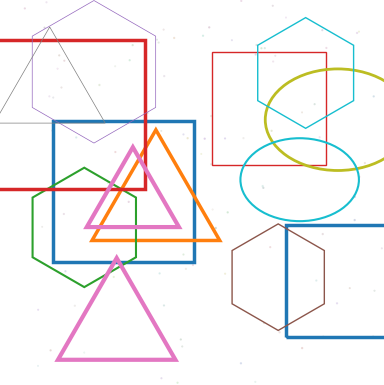[{"shape": "square", "thickness": 2.5, "radius": 0.92, "center": [0.322, 0.503]}, {"shape": "square", "thickness": 2.5, "radius": 0.73, "center": [0.888, 0.27]}, {"shape": "triangle", "thickness": 2.5, "radius": 0.96, "center": [0.405, 0.471]}, {"shape": "hexagon", "thickness": 1.5, "radius": 0.78, "center": [0.219, 0.409]}, {"shape": "square", "thickness": 2.5, "radius": 0.96, "center": [0.185, 0.702]}, {"shape": "square", "thickness": 1, "radius": 0.74, "center": [0.699, 0.718]}, {"shape": "hexagon", "thickness": 0.5, "radius": 0.93, "center": [0.244, 0.814]}, {"shape": "hexagon", "thickness": 1, "radius": 0.69, "center": [0.723, 0.28]}, {"shape": "triangle", "thickness": 3, "radius": 0.88, "center": [0.303, 0.154]}, {"shape": "triangle", "thickness": 3, "radius": 0.69, "center": [0.345, 0.479]}, {"shape": "triangle", "thickness": 0.5, "radius": 0.83, "center": [0.129, 0.764]}, {"shape": "oval", "thickness": 2, "radius": 0.94, "center": [0.877, 0.689]}, {"shape": "hexagon", "thickness": 1, "radius": 0.72, "center": [0.794, 0.81]}, {"shape": "oval", "thickness": 1.5, "radius": 0.77, "center": [0.778, 0.533]}]